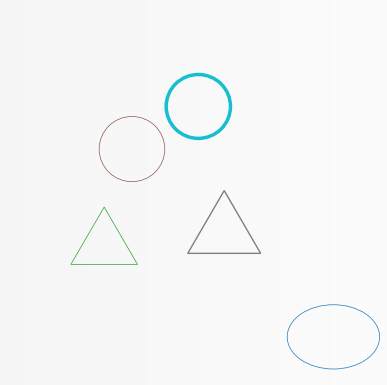[{"shape": "oval", "thickness": 0.5, "radius": 0.6, "center": [0.86, 0.125]}, {"shape": "triangle", "thickness": 0.5, "radius": 0.5, "center": [0.269, 0.363]}, {"shape": "circle", "thickness": 0.5, "radius": 0.42, "center": [0.341, 0.613]}, {"shape": "triangle", "thickness": 1, "radius": 0.54, "center": [0.579, 0.396]}, {"shape": "circle", "thickness": 2.5, "radius": 0.41, "center": [0.512, 0.723]}]